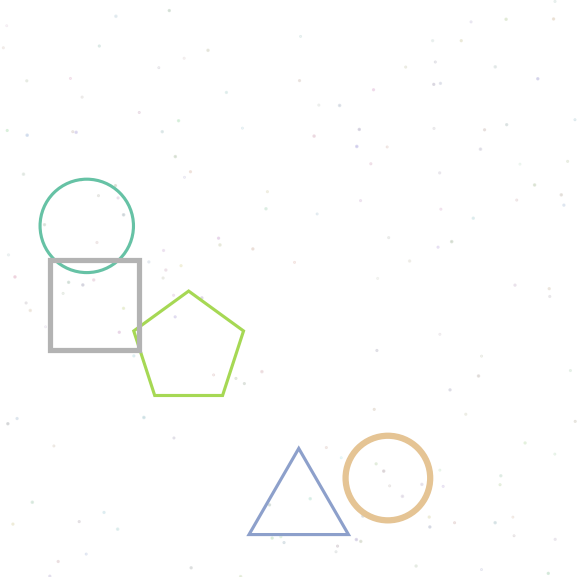[{"shape": "circle", "thickness": 1.5, "radius": 0.4, "center": [0.15, 0.608]}, {"shape": "triangle", "thickness": 1.5, "radius": 0.5, "center": [0.517, 0.123]}, {"shape": "pentagon", "thickness": 1.5, "radius": 0.5, "center": [0.327, 0.395]}, {"shape": "circle", "thickness": 3, "radius": 0.37, "center": [0.672, 0.171]}, {"shape": "square", "thickness": 2.5, "radius": 0.39, "center": [0.163, 0.471]}]